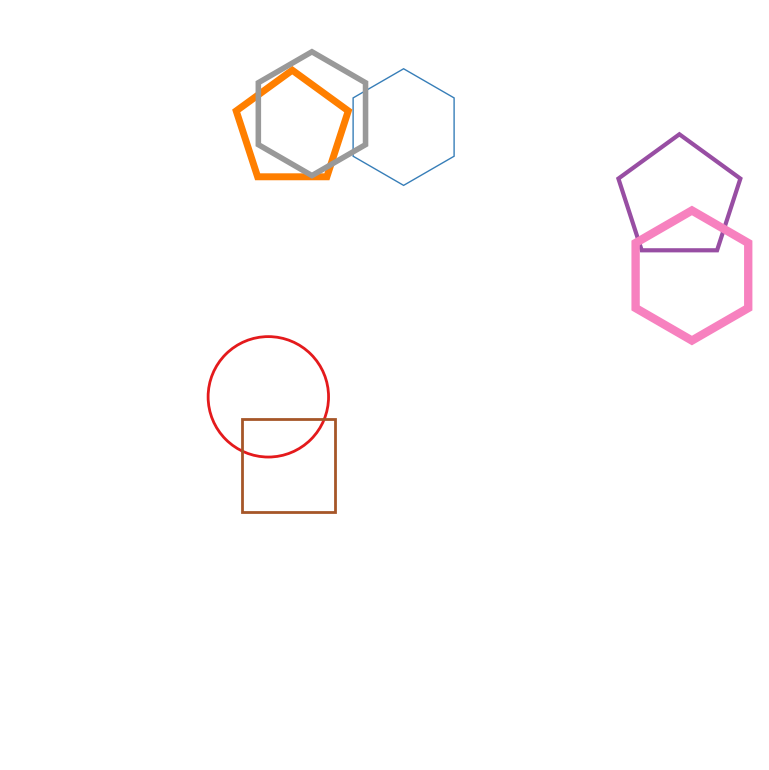[{"shape": "circle", "thickness": 1, "radius": 0.39, "center": [0.348, 0.485]}, {"shape": "hexagon", "thickness": 0.5, "radius": 0.38, "center": [0.524, 0.835]}, {"shape": "pentagon", "thickness": 1.5, "radius": 0.42, "center": [0.882, 0.742]}, {"shape": "pentagon", "thickness": 2.5, "radius": 0.38, "center": [0.38, 0.832]}, {"shape": "square", "thickness": 1, "radius": 0.3, "center": [0.375, 0.395]}, {"shape": "hexagon", "thickness": 3, "radius": 0.42, "center": [0.899, 0.642]}, {"shape": "hexagon", "thickness": 2, "radius": 0.4, "center": [0.405, 0.852]}]